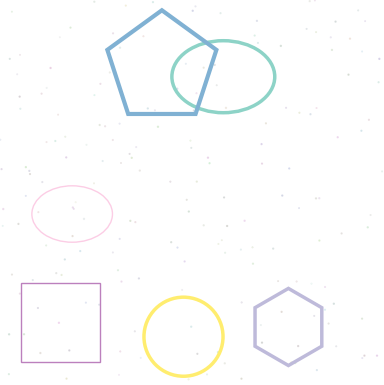[{"shape": "oval", "thickness": 2.5, "radius": 0.67, "center": [0.58, 0.801]}, {"shape": "hexagon", "thickness": 2.5, "radius": 0.5, "center": [0.749, 0.151]}, {"shape": "pentagon", "thickness": 3, "radius": 0.74, "center": [0.42, 0.824]}, {"shape": "oval", "thickness": 1, "radius": 0.52, "center": [0.187, 0.444]}, {"shape": "square", "thickness": 1, "radius": 0.52, "center": [0.157, 0.162]}, {"shape": "circle", "thickness": 2.5, "radius": 0.51, "center": [0.477, 0.125]}]